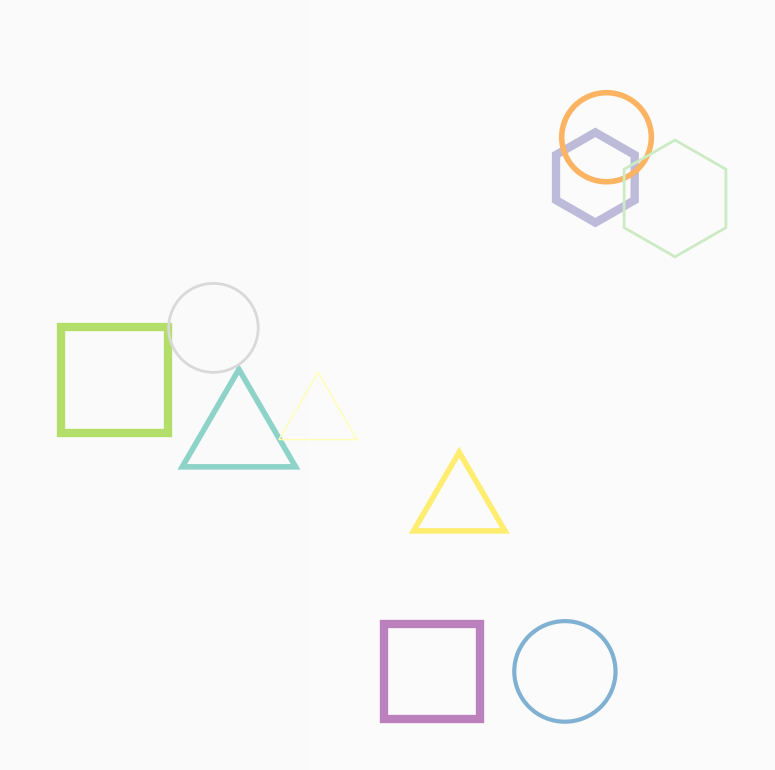[{"shape": "triangle", "thickness": 2, "radius": 0.42, "center": [0.308, 0.436]}, {"shape": "triangle", "thickness": 0.5, "radius": 0.29, "center": [0.41, 0.458]}, {"shape": "hexagon", "thickness": 3, "radius": 0.29, "center": [0.768, 0.769]}, {"shape": "circle", "thickness": 1.5, "radius": 0.33, "center": [0.729, 0.128]}, {"shape": "circle", "thickness": 2, "radius": 0.29, "center": [0.783, 0.822]}, {"shape": "square", "thickness": 3, "radius": 0.34, "center": [0.148, 0.506]}, {"shape": "circle", "thickness": 1, "radius": 0.29, "center": [0.275, 0.574]}, {"shape": "square", "thickness": 3, "radius": 0.31, "center": [0.558, 0.128]}, {"shape": "hexagon", "thickness": 1, "radius": 0.38, "center": [0.871, 0.742]}, {"shape": "triangle", "thickness": 2, "radius": 0.34, "center": [0.593, 0.345]}]